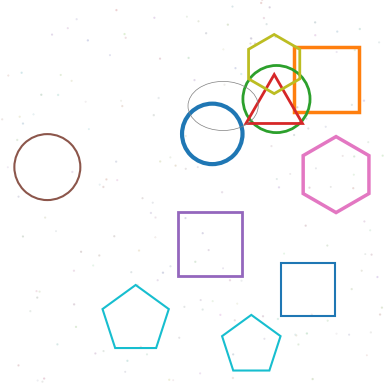[{"shape": "square", "thickness": 1.5, "radius": 0.35, "center": [0.801, 0.248]}, {"shape": "circle", "thickness": 3, "radius": 0.39, "center": [0.551, 0.652]}, {"shape": "square", "thickness": 2.5, "radius": 0.42, "center": [0.848, 0.793]}, {"shape": "circle", "thickness": 2, "radius": 0.44, "center": [0.718, 0.743]}, {"shape": "triangle", "thickness": 2, "radius": 0.42, "center": [0.712, 0.722]}, {"shape": "square", "thickness": 2, "radius": 0.41, "center": [0.544, 0.366]}, {"shape": "circle", "thickness": 1.5, "radius": 0.43, "center": [0.123, 0.566]}, {"shape": "hexagon", "thickness": 2.5, "radius": 0.49, "center": [0.873, 0.547]}, {"shape": "oval", "thickness": 0.5, "radius": 0.46, "center": [0.579, 0.725]}, {"shape": "hexagon", "thickness": 2, "radius": 0.38, "center": [0.712, 0.834]}, {"shape": "pentagon", "thickness": 1.5, "radius": 0.4, "center": [0.653, 0.102]}, {"shape": "pentagon", "thickness": 1.5, "radius": 0.45, "center": [0.352, 0.169]}]